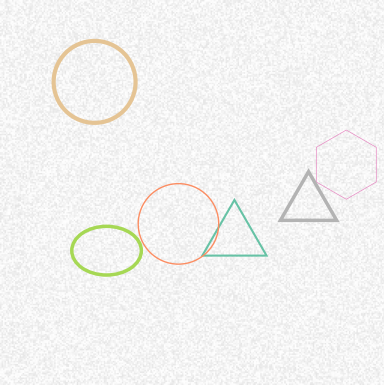[{"shape": "triangle", "thickness": 1.5, "radius": 0.48, "center": [0.609, 0.384]}, {"shape": "circle", "thickness": 1, "radius": 0.52, "center": [0.464, 0.418]}, {"shape": "hexagon", "thickness": 0.5, "radius": 0.45, "center": [0.899, 0.572]}, {"shape": "oval", "thickness": 2.5, "radius": 0.45, "center": [0.277, 0.349]}, {"shape": "circle", "thickness": 3, "radius": 0.53, "center": [0.246, 0.787]}, {"shape": "triangle", "thickness": 2.5, "radius": 0.42, "center": [0.801, 0.47]}]